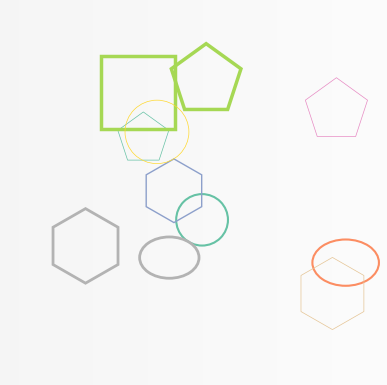[{"shape": "circle", "thickness": 1.5, "radius": 0.33, "center": [0.521, 0.429]}, {"shape": "pentagon", "thickness": 0.5, "radius": 0.35, "center": [0.37, 0.64]}, {"shape": "oval", "thickness": 1.5, "radius": 0.43, "center": [0.892, 0.318]}, {"shape": "hexagon", "thickness": 1, "radius": 0.41, "center": [0.449, 0.505]}, {"shape": "pentagon", "thickness": 0.5, "radius": 0.42, "center": [0.868, 0.714]}, {"shape": "pentagon", "thickness": 2.5, "radius": 0.47, "center": [0.532, 0.792]}, {"shape": "square", "thickness": 2.5, "radius": 0.47, "center": [0.356, 0.759]}, {"shape": "circle", "thickness": 0.5, "radius": 0.41, "center": [0.405, 0.657]}, {"shape": "hexagon", "thickness": 0.5, "radius": 0.47, "center": [0.858, 0.238]}, {"shape": "hexagon", "thickness": 2, "radius": 0.48, "center": [0.221, 0.361]}, {"shape": "oval", "thickness": 2, "radius": 0.38, "center": [0.437, 0.331]}]